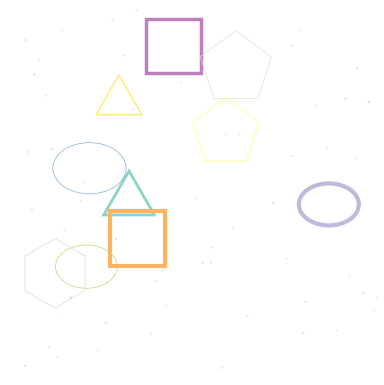[{"shape": "triangle", "thickness": 2, "radius": 0.38, "center": [0.335, 0.48]}, {"shape": "pentagon", "thickness": 1, "radius": 0.45, "center": [0.586, 0.655]}, {"shape": "oval", "thickness": 3, "radius": 0.39, "center": [0.854, 0.469]}, {"shape": "oval", "thickness": 0.5, "radius": 0.47, "center": [0.232, 0.563]}, {"shape": "square", "thickness": 3, "radius": 0.36, "center": [0.357, 0.382]}, {"shape": "oval", "thickness": 0.5, "radius": 0.4, "center": [0.225, 0.307]}, {"shape": "hexagon", "thickness": 0.5, "radius": 0.45, "center": [0.143, 0.29]}, {"shape": "square", "thickness": 2.5, "radius": 0.35, "center": [0.45, 0.881]}, {"shape": "pentagon", "thickness": 0.5, "radius": 0.49, "center": [0.612, 0.823]}, {"shape": "triangle", "thickness": 1, "radius": 0.34, "center": [0.309, 0.736]}]